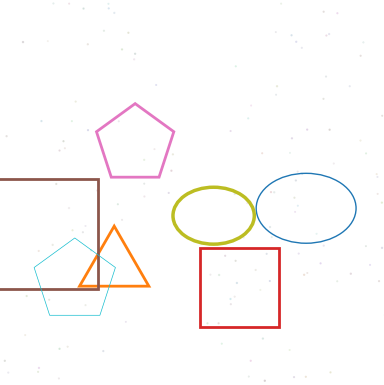[{"shape": "oval", "thickness": 1, "radius": 0.65, "center": [0.795, 0.459]}, {"shape": "triangle", "thickness": 2, "radius": 0.52, "center": [0.297, 0.309]}, {"shape": "square", "thickness": 2, "radius": 0.51, "center": [0.623, 0.254]}, {"shape": "square", "thickness": 2, "radius": 0.71, "center": [0.112, 0.392]}, {"shape": "pentagon", "thickness": 2, "radius": 0.53, "center": [0.351, 0.625]}, {"shape": "oval", "thickness": 2.5, "radius": 0.53, "center": [0.555, 0.44]}, {"shape": "pentagon", "thickness": 0.5, "radius": 0.55, "center": [0.194, 0.271]}]